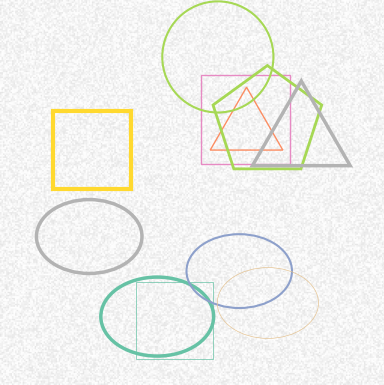[{"shape": "oval", "thickness": 2.5, "radius": 0.73, "center": [0.408, 0.178]}, {"shape": "square", "thickness": 0.5, "radius": 0.5, "center": [0.453, 0.167]}, {"shape": "triangle", "thickness": 1, "radius": 0.54, "center": [0.64, 0.665]}, {"shape": "oval", "thickness": 1.5, "radius": 0.69, "center": [0.621, 0.296]}, {"shape": "square", "thickness": 1, "radius": 0.58, "center": [0.639, 0.69]}, {"shape": "circle", "thickness": 1.5, "radius": 0.72, "center": [0.566, 0.852]}, {"shape": "pentagon", "thickness": 2, "radius": 0.74, "center": [0.694, 0.681]}, {"shape": "square", "thickness": 3, "radius": 0.51, "center": [0.24, 0.61]}, {"shape": "oval", "thickness": 0.5, "radius": 0.66, "center": [0.696, 0.213]}, {"shape": "triangle", "thickness": 2.5, "radius": 0.73, "center": [0.783, 0.643]}, {"shape": "oval", "thickness": 2.5, "radius": 0.69, "center": [0.232, 0.386]}]